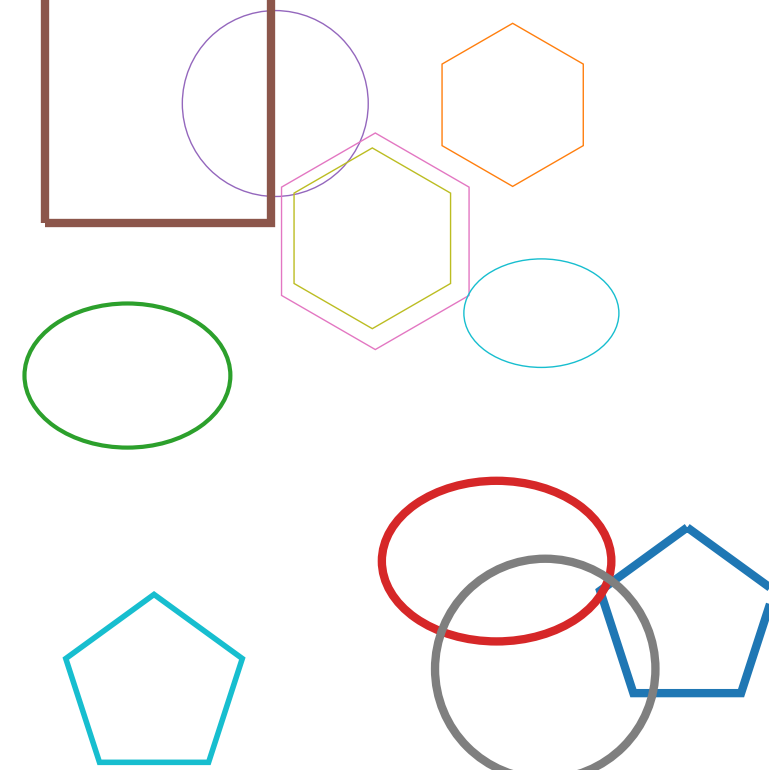[{"shape": "pentagon", "thickness": 3, "radius": 0.59, "center": [0.892, 0.196]}, {"shape": "hexagon", "thickness": 0.5, "radius": 0.53, "center": [0.666, 0.864]}, {"shape": "oval", "thickness": 1.5, "radius": 0.67, "center": [0.165, 0.512]}, {"shape": "oval", "thickness": 3, "radius": 0.75, "center": [0.645, 0.271]}, {"shape": "circle", "thickness": 0.5, "radius": 0.6, "center": [0.358, 0.866]}, {"shape": "square", "thickness": 3, "radius": 0.73, "center": [0.205, 0.856]}, {"shape": "hexagon", "thickness": 0.5, "radius": 0.7, "center": [0.487, 0.687]}, {"shape": "circle", "thickness": 3, "radius": 0.72, "center": [0.708, 0.131]}, {"shape": "hexagon", "thickness": 0.5, "radius": 0.59, "center": [0.484, 0.691]}, {"shape": "pentagon", "thickness": 2, "radius": 0.6, "center": [0.2, 0.107]}, {"shape": "oval", "thickness": 0.5, "radius": 0.5, "center": [0.703, 0.593]}]